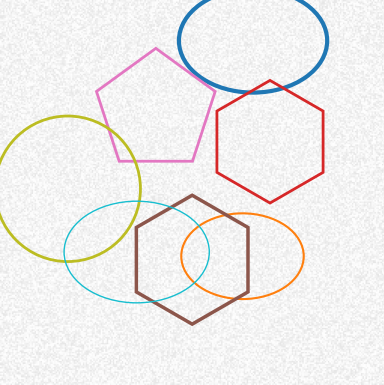[{"shape": "oval", "thickness": 3, "radius": 0.96, "center": [0.657, 0.894]}, {"shape": "oval", "thickness": 1.5, "radius": 0.8, "center": [0.63, 0.335]}, {"shape": "hexagon", "thickness": 2, "radius": 0.8, "center": [0.701, 0.632]}, {"shape": "hexagon", "thickness": 2.5, "radius": 0.84, "center": [0.499, 0.325]}, {"shape": "pentagon", "thickness": 2, "radius": 0.81, "center": [0.405, 0.712]}, {"shape": "circle", "thickness": 2, "radius": 0.95, "center": [0.176, 0.51]}, {"shape": "oval", "thickness": 1, "radius": 0.94, "center": [0.355, 0.345]}]